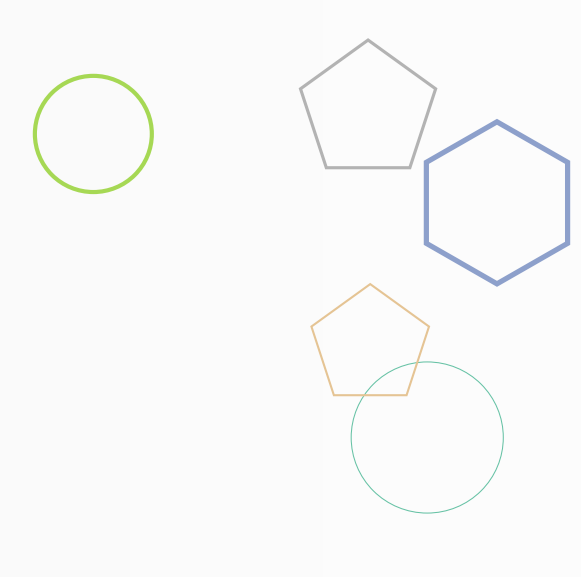[{"shape": "circle", "thickness": 0.5, "radius": 0.65, "center": [0.735, 0.242]}, {"shape": "hexagon", "thickness": 2.5, "radius": 0.7, "center": [0.855, 0.648]}, {"shape": "circle", "thickness": 2, "radius": 0.5, "center": [0.161, 0.767]}, {"shape": "pentagon", "thickness": 1, "radius": 0.53, "center": [0.637, 0.401]}, {"shape": "pentagon", "thickness": 1.5, "radius": 0.61, "center": [0.633, 0.808]}]